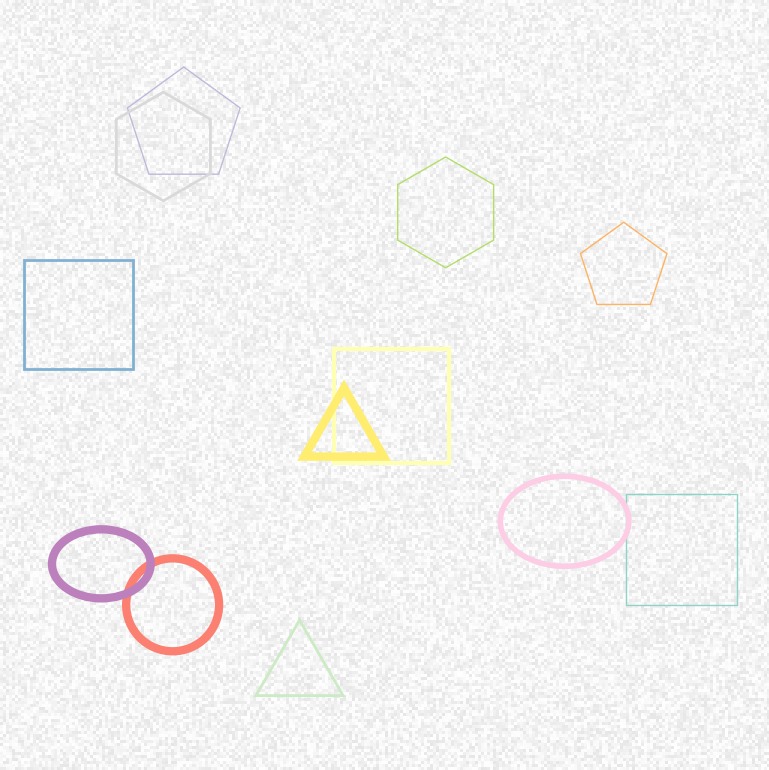[{"shape": "square", "thickness": 0.5, "radius": 0.36, "center": [0.885, 0.286]}, {"shape": "square", "thickness": 1.5, "radius": 0.37, "center": [0.509, 0.473]}, {"shape": "pentagon", "thickness": 0.5, "radius": 0.38, "center": [0.239, 0.836]}, {"shape": "circle", "thickness": 3, "radius": 0.3, "center": [0.224, 0.215]}, {"shape": "square", "thickness": 1, "radius": 0.35, "center": [0.102, 0.591]}, {"shape": "pentagon", "thickness": 0.5, "radius": 0.3, "center": [0.81, 0.652]}, {"shape": "hexagon", "thickness": 0.5, "radius": 0.36, "center": [0.579, 0.724]}, {"shape": "oval", "thickness": 2, "radius": 0.42, "center": [0.733, 0.323]}, {"shape": "hexagon", "thickness": 1, "radius": 0.35, "center": [0.212, 0.81]}, {"shape": "oval", "thickness": 3, "radius": 0.32, "center": [0.132, 0.268]}, {"shape": "triangle", "thickness": 1, "radius": 0.33, "center": [0.389, 0.129]}, {"shape": "triangle", "thickness": 3, "radius": 0.3, "center": [0.447, 0.437]}]